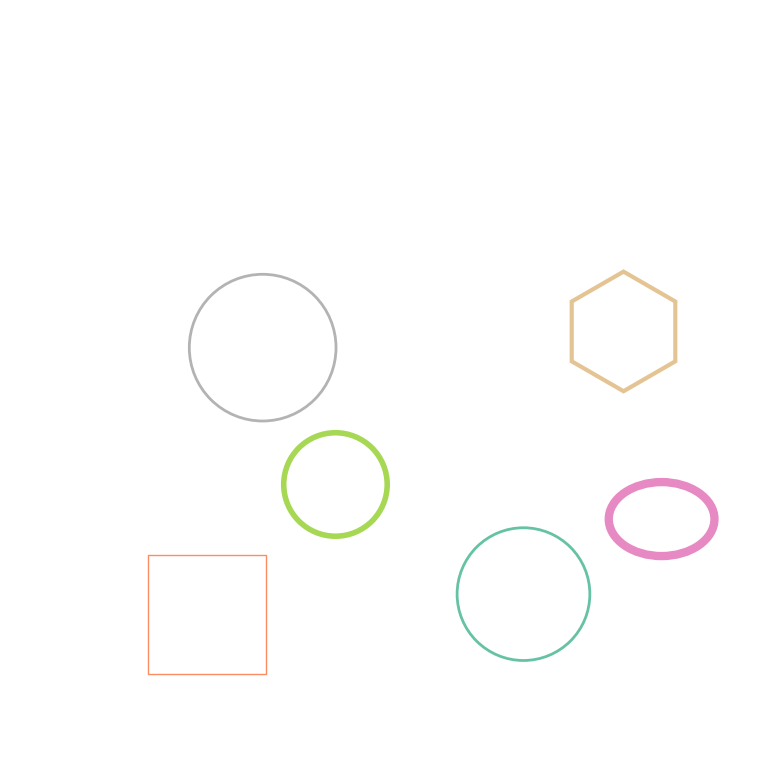[{"shape": "circle", "thickness": 1, "radius": 0.43, "center": [0.68, 0.228]}, {"shape": "square", "thickness": 0.5, "radius": 0.38, "center": [0.269, 0.202]}, {"shape": "oval", "thickness": 3, "radius": 0.34, "center": [0.859, 0.326]}, {"shape": "circle", "thickness": 2, "radius": 0.34, "center": [0.436, 0.371]}, {"shape": "hexagon", "thickness": 1.5, "radius": 0.39, "center": [0.81, 0.57]}, {"shape": "circle", "thickness": 1, "radius": 0.48, "center": [0.341, 0.549]}]